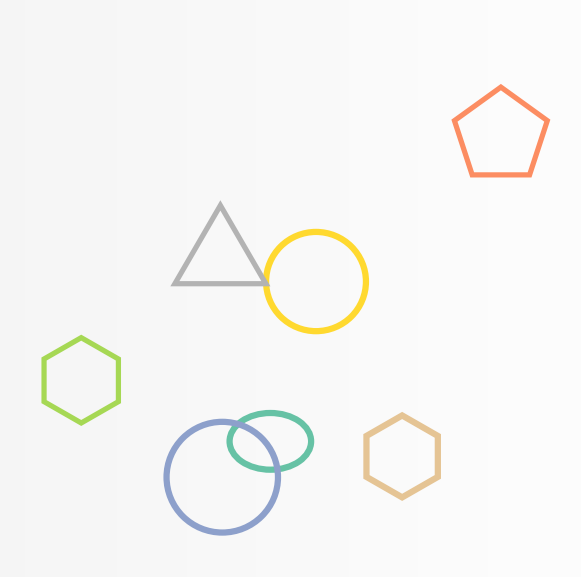[{"shape": "oval", "thickness": 3, "radius": 0.35, "center": [0.465, 0.235]}, {"shape": "pentagon", "thickness": 2.5, "radius": 0.42, "center": [0.862, 0.764]}, {"shape": "circle", "thickness": 3, "radius": 0.48, "center": [0.382, 0.173]}, {"shape": "hexagon", "thickness": 2.5, "radius": 0.37, "center": [0.14, 0.341]}, {"shape": "circle", "thickness": 3, "radius": 0.43, "center": [0.544, 0.512]}, {"shape": "hexagon", "thickness": 3, "radius": 0.35, "center": [0.692, 0.209]}, {"shape": "triangle", "thickness": 2.5, "radius": 0.45, "center": [0.379, 0.553]}]